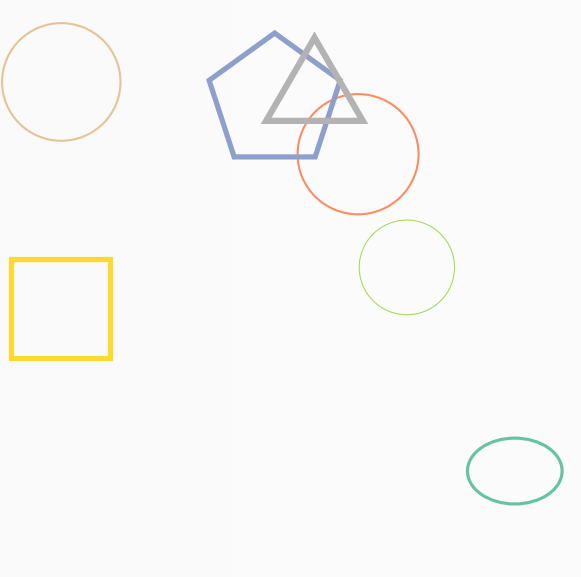[{"shape": "oval", "thickness": 1.5, "radius": 0.41, "center": [0.886, 0.183]}, {"shape": "circle", "thickness": 1, "radius": 0.52, "center": [0.616, 0.732]}, {"shape": "pentagon", "thickness": 2.5, "radius": 0.59, "center": [0.473, 0.823]}, {"shape": "circle", "thickness": 0.5, "radius": 0.41, "center": [0.7, 0.536]}, {"shape": "square", "thickness": 2.5, "radius": 0.43, "center": [0.104, 0.465]}, {"shape": "circle", "thickness": 1, "radius": 0.51, "center": [0.105, 0.857]}, {"shape": "triangle", "thickness": 3, "radius": 0.48, "center": [0.541, 0.838]}]